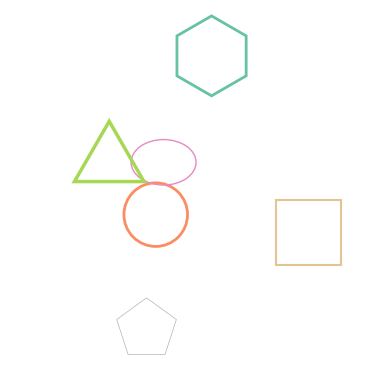[{"shape": "hexagon", "thickness": 2, "radius": 0.52, "center": [0.549, 0.855]}, {"shape": "circle", "thickness": 2, "radius": 0.41, "center": [0.404, 0.443]}, {"shape": "oval", "thickness": 1, "radius": 0.42, "center": [0.425, 0.578]}, {"shape": "triangle", "thickness": 2.5, "radius": 0.52, "center": [0.284, 0.581]}, {"shape": "square", "thickness": 1.5, "radius": 0.42, "center": [0.8, 0.395]}, {"shape": "pentagon", "thickness": 0.5, "radius": 0.41, "center": [0.381, 0.145]}]